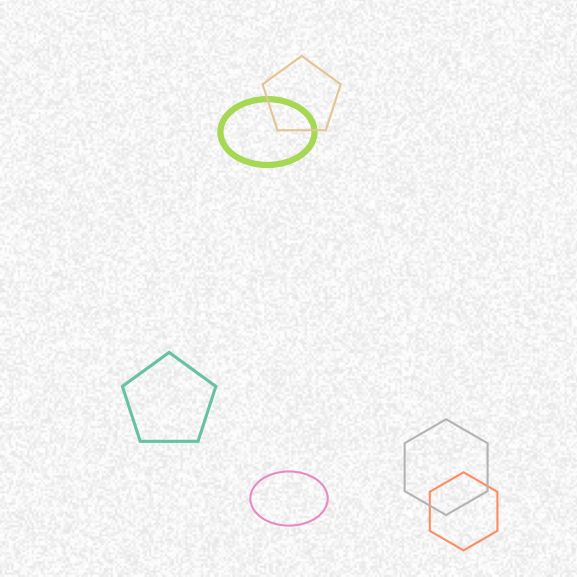[{"shape": "pentagon", "thickness": 1.5, "radius": 0.43, "center": [0.293, 0.304]}, {"shape": "hexagon", "thickness": 1, "radius": 0.34, "center": [0.803, 0.114]}, {"shape": "oval", "thickness": 1, "radius": 0.34, "center": [0.5, 0.136]}, {"shape": "oval", "thickness": 3, "radius": 0.41, "center": [0.463, 0.77]}, {"shape": "pentagon", "thickness": 1, "radius": 0.36, "center": [0.522, 0.831]}, {"shape": "hexagon", "thickness": 1, "radius": 0.41, "center": [0.773, 0.19]}]